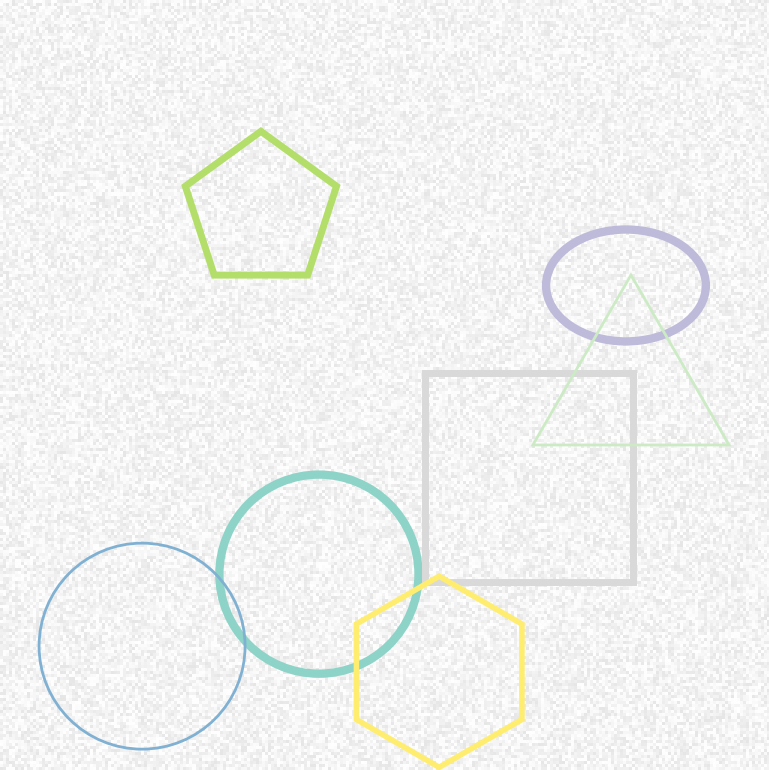[{"shape": "circle", "thickness": 3, "radius": 0.65, "center": [0.414, 0.254]}, {"shape": "oval", "thickness": 3, "radius": 0.52, "center": [0.813, 0.629]}, {"shape": "circle", "thickness": 1, "radius": 0.67, "center": [0.185, 0.161]}, {"shape": "pentagon", "thickness": 2.5, "radius": 0.52, "center": [0.339, 0.726]}, {"shape": "square", "thickness": 2.5, "radius": 0.68, "center": [0.687, 0.38]}, {"shape": "triangle", "thickness": 1, "radius": 0.74, "center": [0.819, 0.496]}, {"shape": "hexagon", "thickness": 2, "radius": 0.62, "center": [0.57, 0.128]}]